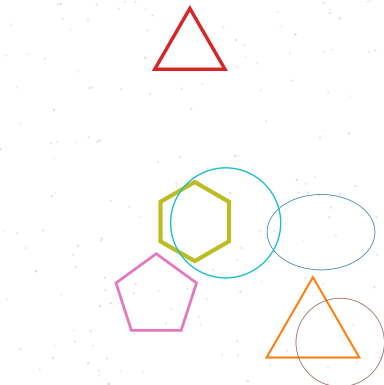[{"shape": "oval", "thickness": 0.5, "radius": 0.7, "center": [0.834, 0.397]}, {"shape": "triangle", "thickness": 1.5, "radius": 0.7, "center": [0.813, 0.141]}, {"shape": "triangle", "thickness": 2.5, "radius": 0.53, "center": [0.493, 0.873]}, {"shape": "circle", "thickness": 0.5, "radius": 0.57, "center": [0.884, 0.111]}, {"shape": "pentagon", "thickness": 2, "radius": 0.55, "center": [0.406, 0.231]}, {"shape": "hexagon", "thickness": 3, "radius": 0.51, "center": [0.506, 0.424]}, {"shape": "circle", "thickness": 1, "radius": 0.71, "center": [0.586, 0.421]}]